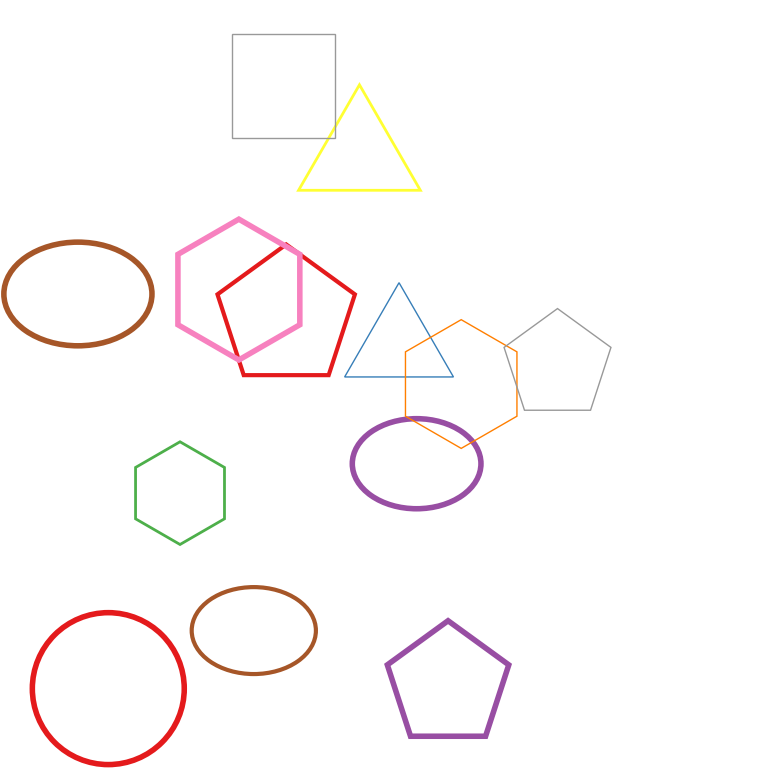[{"shape": "circle", "thickness": 2, "radius": 0.49, "center": [0.141, 0.106]}, {"shape": "pentagon", "thickness": 1.5, "radius": 0.47, "center": [0.372, 0.589]}, {"shape": "triangle", "thickness": 0.5, "radius": 0.41, "center": [0.518, 0.551]}, {"shape": "hexagon", "thickness": 1, "radius": 0.33, "center": [0.234, 0.36]}, {"shape": "pentagon", "thickness": 2, "radius": 0.41, "center": [0.582, 0.111]}, {"shape": "oval", "thickness": 2, "radius": 0.42, "center": [0.541, 0.398]}, {"shape": "hexagon", "thickness": 0.5, "radius": 0.42, "center": [0.599, 0.501]}, {"shape": "triangle", "thickness": 1, "radius": 0.46, "center": [0.467, 0.799]}, {"shape": "oval", "thickness": 1.5, "radius": 0.4, "center": [0.33, 0.181]}, {"shape": "oval", "thickness": 2, "radius": 0.48, "center": [0.101, 0.618]}, {"shape": "hexagon", "thickness": 2, "radius": 0.46, "center": [0.31, 0.624]}, {"shape": "pentagon", "thickness": 0.5, "radius": 0.36, "center": [0.724, 0.526]}, {"shape": "square", "thickness": 0.5, "radius": 0.34, "center": [0.368, 0.888]}]